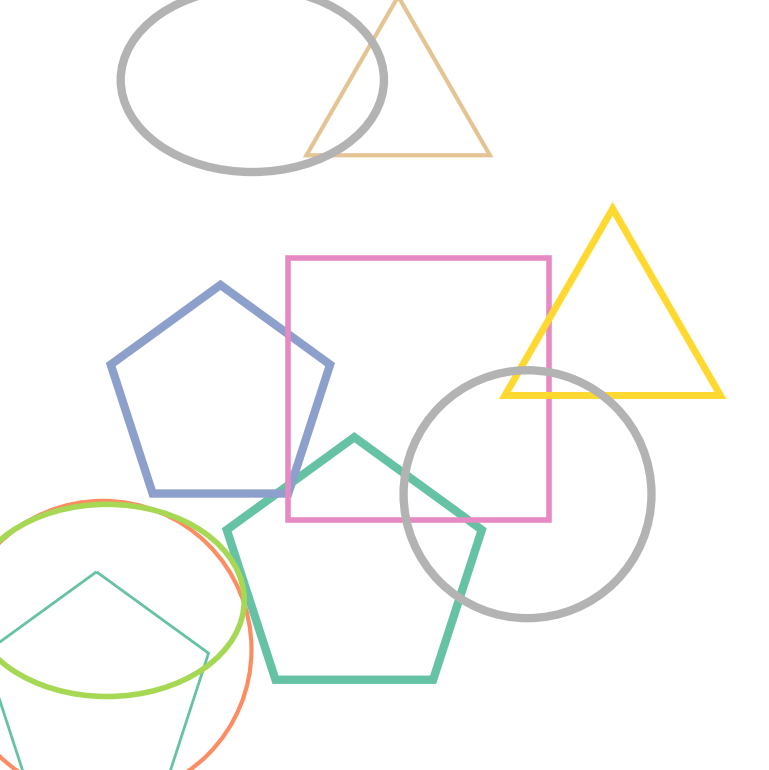[{"shape": "pentagon", "thickness": 1, "radius": 0.76, "center": [0.125, 0.104]}, {"shape": "pentagon", "thickness": 3, "radius": 0.87, "center": [0.46, 0.258]}, {"shape": "circle", "thickness": 1.5, "radius": 0.96, "center": [0.134, 0.157]}, {"shape": "pentagon", "thickness": 3, "radius": 0.75, "center": [0.286, 0.48]}, {"shape": "square", "thickness": 2, "radius": 0.85, "center": [0.544, 0.495]}, {"shape": "oval", "thickness": 2, "radius": 0.89, "center": [0.139, 0.22]}, {"shape": "triangle", "thickness": 2.5, "radius": 0.81, "center": [0.796, 0.567]}, {"shape": "triangle", "thickness": 1.5, "radius": 0.69, "center": [0.517, 0.867]}, {"shape": "circle", "thickness": 3, "radius": 0.8, "center": [0.685, 0.358]}, {"shape": "oval", "thickness": 3, "radius": 0.85, "center": [0.328, 0.896]}]